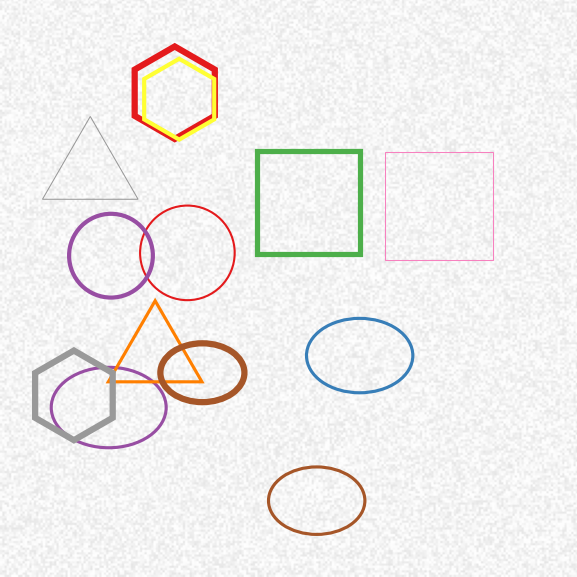[{"shape": "hexagon", "thickness": 3, "radius": 0.4, "center": [0.303, 0.839]}, {"shape": "circle", "thickness": 1, "radius": 0.41, "center": [0.324, 0.561]}, {"shape": "oval", "thickness": 1.5, "radius": 0.46, "center": [0.623, 0.383]}, {"shape": "square", "thickness": 2.5, "radius": 0.44, "center": [0.534, 0.648]}, {"shape": "oval", "thickness": 1.5, "radius": 0.5, "center": [0.188, 0.293]}, {"shape": "circle", "thickness": 2, "radius": 0.36, "center": [0.192, 0.556]}, {"shape": "triangle", "thickness": 1.5, "radius": 0.47, "center": [0.269, 0.385]}, {"shape": "hexagon", "thickness": 2, "radius": 0.35, "center": [0.31, 0.827]}, {"shape": "oval", "thickness": 1.5, "radius": 0.42, "center": [0.548, 0.132]}, {"shape": "oval", "thickness": 3, "radius": 0.36, "center": [0.35, 0.354]}, {"shape": "square", "thickness": 0.5, "radius": 0.47, "center": [0.76, 0.642]}, {"shape": "triangle", "thickness": 0.5, "radius": 0.48, "center": [0.156, 0.702]}, {"shape": "hexagon", "thickness": 3, "radius": 0.39, "center": [0.128, 0.315]}]